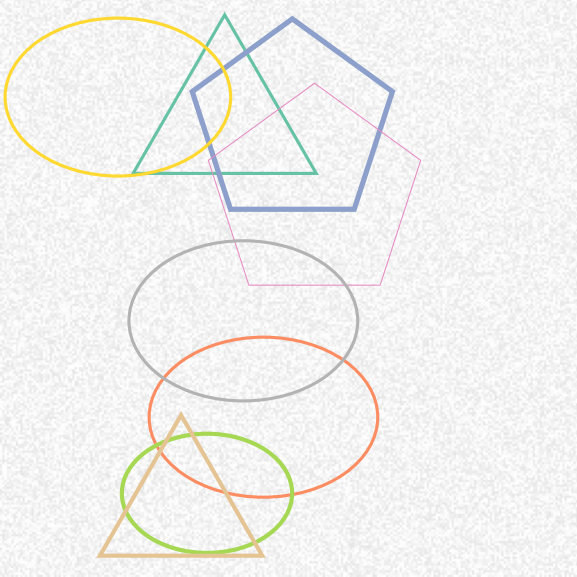[{"shape": "triangle", "thickness": 1.5, "radius": 0.92, "center": [0.389, 0.79]}, {"shape": "oval", "thickness": 1.5, "radius": 0.99, "center": [0.456, 0.277]}, {"shape": "pentagon", "thickness": 2.5, "radius": 0.91, "center": [0.506, 0.784]}, {"shape": "pentagon", "thickness": 0.5, "radius": 0.97, "center": [0.545, 0.662]}, {"shape": "oval", "thickness": 2, "radius": 0.74, "center": [0.358, 0.145]}, {"shape": "oval", "thickness": 1.5, "radius": 0.98, "center": [0.204, 0.831]}, {"shape": "triangle", "thickness": 2, "radius": 0.81, "center": [0.314, 0.118]}, {"shape": "oval", "thickness": 1.5, "radius": 0.99, "center": [0.421, 0.444]}]